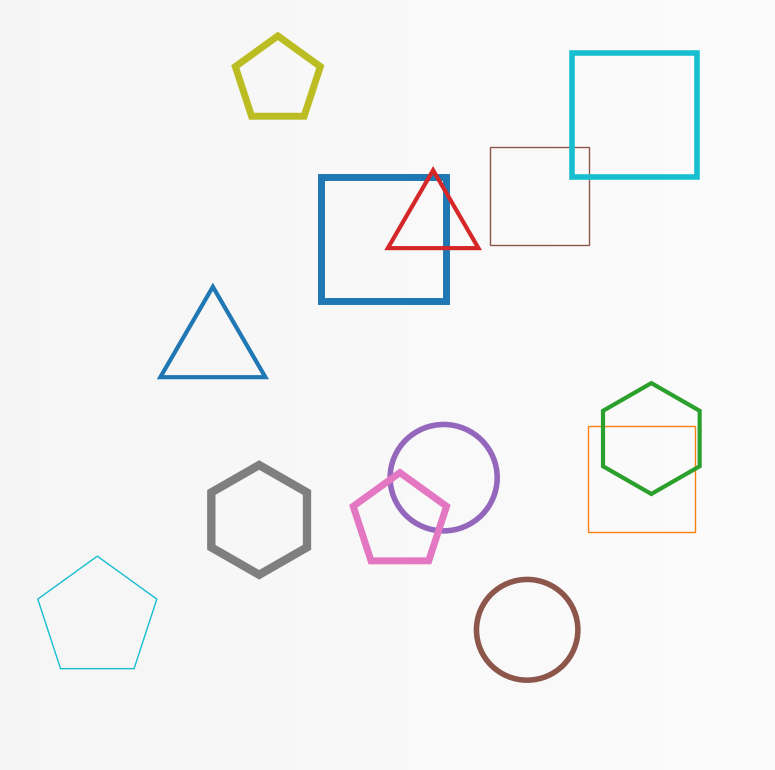[{"shape": "triangle", "thickness": 1.5, "radius": 0.39, "center": [0.275, 0.549]}, {"shape": "square", "thickness": 2.5, "radius": 0.4, "center": [0.495, 0.69]}, {"shape": "square", "thickness": 0.5, "radius": 0.34, "center": [0.828, 0.378]}, {"shape": "hexagon", "thickness": 1.5, "radius": 0.36, "center": [0.84, 0.43]}, {"shape": "triangle", "thickness": 1.5, "radius": 0.34, "center": [0.559, 0.711]}, {"shape": "circle", "thickness": 2, "radius": 0.35, "center": [0.572, 0.38]}, {"shape": "circle", "thickness": 2, "radius": 0.33, "center": [0.68, 0.182]}, {"shape": "square", "thickness": 0.5, "radius": 0.32, "center": [0.696, 0.745]}, {"shape": "pentagon", "thickness": 2.5, "radius": 0.32, "center": [0.516, 0.323]}, {"shape": "hexagon", "thickness": 3, "radius": 0.36, "center": [0.334, 0.325]}, {"shape": "pentagon", "thickness": 2.5, "radius": 0.29, "center": [0.359, 0.896]}, {"shape": "pentagon", "thickness": 0.5, "radius": 0.4, "center": [0.126, 0.197]}, {"shape": "square", "thickness": 2, "radius": 0.4, "center": [0.819, 0.851]}]